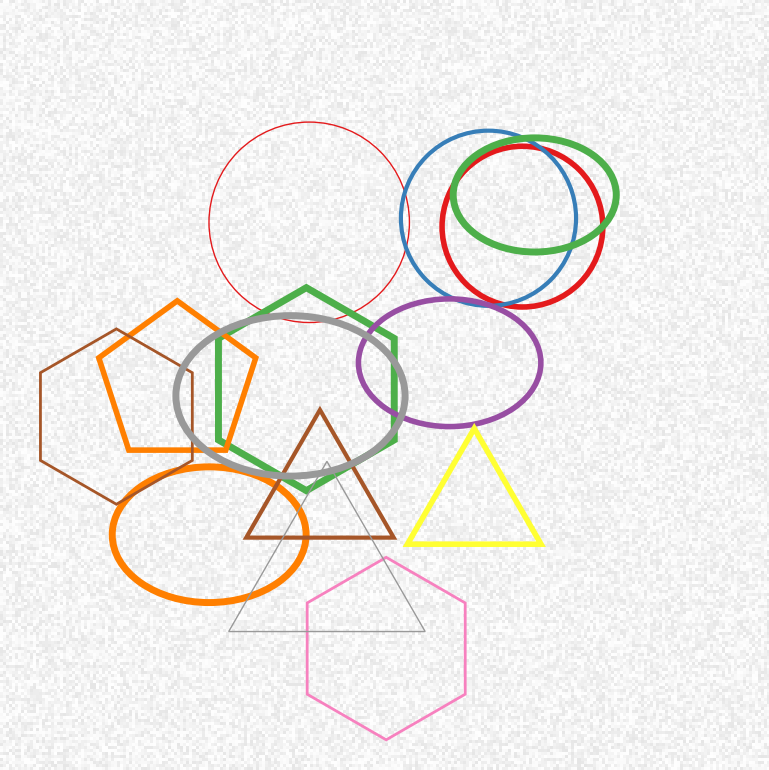[{"shape": "circle", "thickness": 0.5, "radius": 0.65, "center": [0.402, 0.711]}, {"shape": "circle", "thickness": 2, "radius": 0.52, "center": [0.678, 0.706]}, {"shape": "circle", "thickness": 1.5, "radius": 0.57, "center": [0.634, 0.717]}, {"shape": "oval", "thickness": 2.5, "radius": 0.53, "center": [0.694, 0.747]}, {"shape": "hexagon", "thickness": 2.5, "radius": 0.66, "center": [0.398, 0.495]}, {"shape": "oval", "thickness": 2, "radius": 0.59, "center": [0.584, 0.529]}, {"shape": "oval", "thickness": 2.5, "radius": 0.63, "center": [0.272, 0.306]}, {"shape": "pentagon", "thickness": 2, "radius": 0.54, "center": [0.23, 0.502]}, {"shape": "triangle", "thickness": 2, "radius": 0.5, "center": [0.616, 0.343]}, {"shape": "triangle", "thickness": 1.5, "radius": 0.55, "center": [0.416, 0.357]}, {"shape": "hexagon", "thickness": 1, "radius": 0.57, "center": [0.151, 0.459]}, {"shape": "hexagon", "thickness": 1, "radius": 0.59, "center": [0.502, 0.158]}, {"shape": "triangle", "thickness": 0.5, "radius": 0.74, "center": [0.425, 0.253]}, {"shape": "oval", "thickness": 2.5, "radius": 0.74, "center": [0.377, 0.486]}]